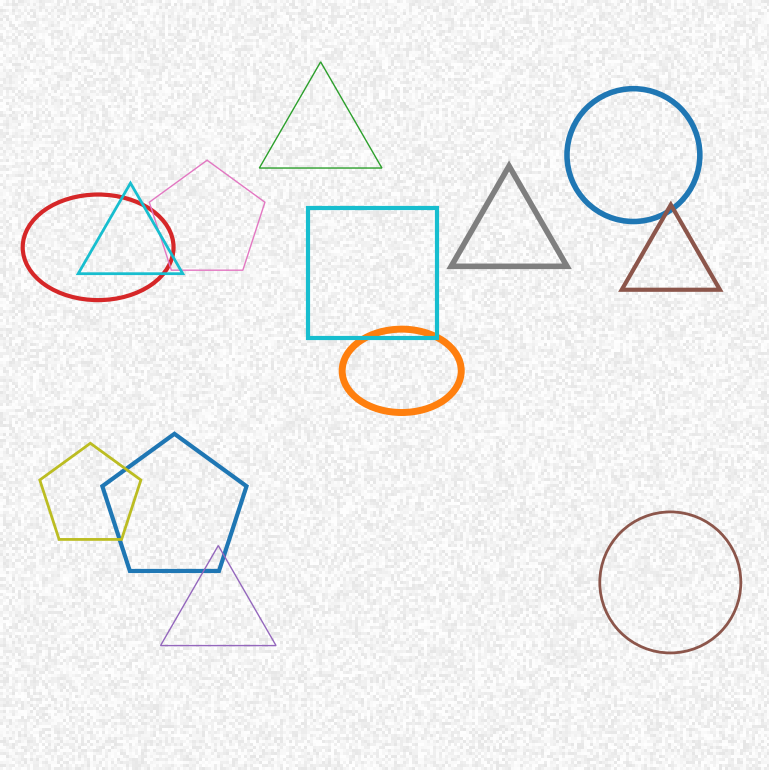[{"shape": "circle", "thickness": 2, "radius": 0.43, "center": [0.823, 0.799]}, {"shape": "pentagon", "thickness": 1.5, "radius": 0.49, "center": [0.227, 0.338]}, {"shape": "oval", "thickness": 2.5, "radius": 0.39, "center": [0.522, 0.518]}, {"shape": "triangle", "thickness": 0.5, "radius": 0.46, "center": [0.416, 0.828]}, {"shape": "oval", "thickness": 1.5, "radius": 0.49, "center": [0.127, 0.679]}, {"shape": "triangle", "thickness": 0.5, "radius": 0.43, "center": [0.283, 0.205]}, {"shape": "circle", "thickness": 1, "radius": 0.46, "center": [0.871, 0.244]}, {"shape": "triangle", "thickness": 1.5, "radius": 0.37, "center": [0.871, 0.661]}, {"shape": "pentagon", "thickness": 0.5, "radius": 0.39, "center": [0.269, 0.713]}, {"shape": "triangle", "thickness": 2, "radius": 0.43, "center": [0.661, 0.698]}, {"shape": "pentagon", "thickness": 1, "radius": 0.35, "center": [0.117, 0.355]}, {"shape": "square", "thickness": 1.5, "radius": 0.42, "center": [0.483, 0.645]}, {"shape": "triangle", "thickness": 1, "radius": 0.39, "center": [0.169, 0.684]}]